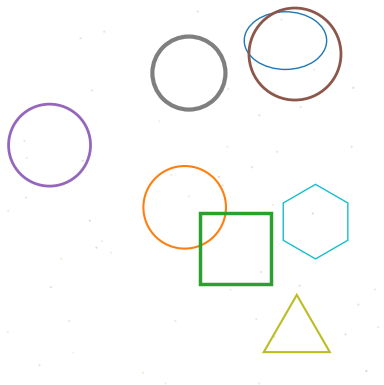[{"shape": "oval", "thickness": 1, "radius": 0.54, "center": [0.741, 0.895]}, {"shape": "circle", "thickness": 1.5, "radius": 0.54, "center": [0.48, 0.462]}, {"shape": "square", "thickness": 2.5, "radius": 0.46, "center": [0.612, 0.355]}, {"shape": "circle", "thickness": 2, "radius": 0.53, "center": [0.129, 0.623]}, {"shape": "circle", "thickness": 2, "radius": 0.6, "center": [0.766, 0.86]}, {"shape": "circle", "thickness": 3, "radius": 0.47, "center": [0.491, 0.81]}, {"shape": "triangle", "thickness": 1.5, "radius": 0.5, "center": [0.771, 0.135]}, {"shape": "hexagon", "thickness": 1, "radius": 0.48, "center": [0.82, 0.424]}]